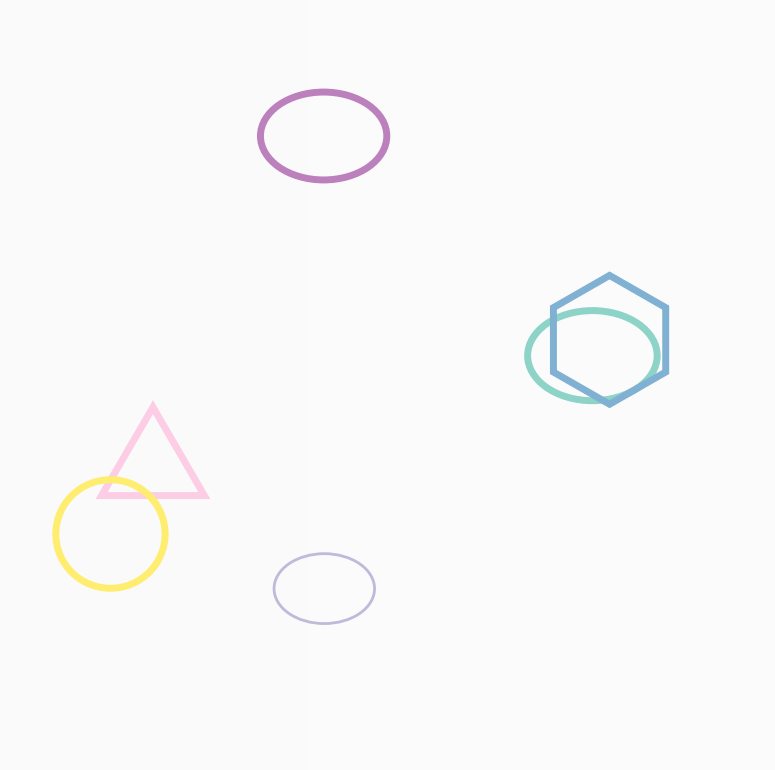[{"shape": "oval", "thickness": 2.5, "radius": 0.42, "center": [0.764, 0.538]}, {"shape": "oval", "thickness": 1, "radius": 0.32, "center": [0.418, 0.236]}, {"shape": "hexagon", "thickness": 2.5, "radius": 0.42, "center": [0.787, 0.559]}, {"shape": "triangle", "thickness": 2.5, "radius": 0.38, "center": [0.197, 0.395]}, {"shape": "oval", "thickness": 2.5, "radius": 0.41, "center": [0.418, 0.823]}, {"shape": "circle", "thickness": 2.5, "radius": 0.35, "center": [0.143, 0.307]}]